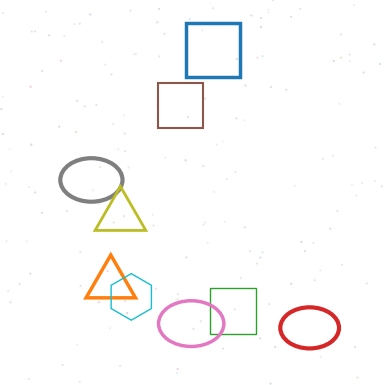[{"shape": "square", "thickness": 2.5, "radius": 0.35, "center": [0.554, 0.87]}, {"shape": "triangle", "thickness": 2.5, "radius": 0.37, "center": [0.288, 0.263]}, {"shape": "square", "thickness": 1, "radius": 0.3, "center": [0.605, 0.192]}, {"shape": "oval", "thickness": 3, "radius": 0.38, "center": [0.804, 0.148]}, {"shape": "square", "thickness": 1.5, "radius": 0.29, "center": [0.469, 0.726]}, {"shape": "oval", "thickness": 2.5, "radius": 0.42, "center": [0.497, 0.159]}, {"shape": "oval", "thickness": 3, "radius": 0.4, "center": [0.237, 0.533]}, {"shape": "triangle", "thickness": 2, "radius": 0.38, "center": [0.313, 0.44]}, {"shape": "hexagon", "thickness": 1, "radius": 0.3, "center": [0.341, 0.229]}]